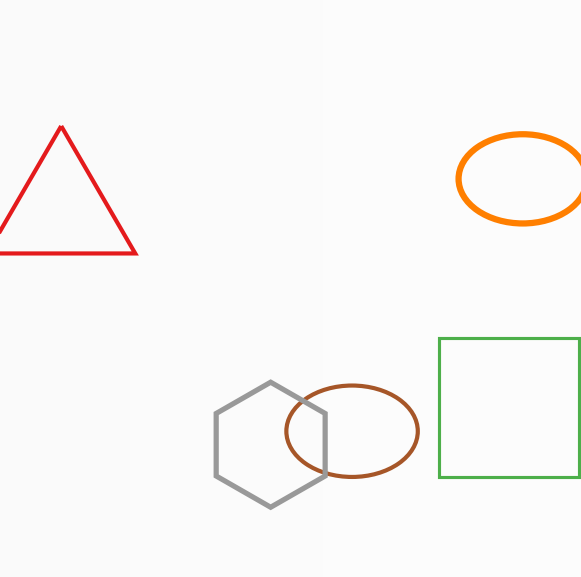[{"shape": "triangle", "thickness": 2, "radius": 0.74, "center": [0.105, 0.634]}, {"shape": "square", "thickness": 1.5, "radius": 0.6, "center": [0.876, 0.293]}, {"shape": "oval", "thickness": 3, "radius": 0.55, "center": [0.899, 0.689]}, {"shape": "oval", "thickness": 2, "radius": 0.57, "center": [0.606, 0.252]}, {"shape": "hexagon", "thickness": 2.5, "radius": 0.54, "center": [0.466, 0.229]}]